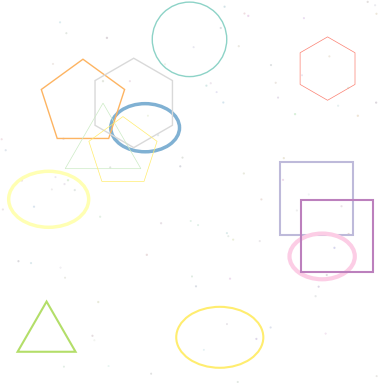[{"shape": "circle", "thickness": 1, "radius": 0.48, "center": [0.492, 0.898]}, {"shape": "oval", "thickness": 2.5, "radius": 0.52, "center": [0.126, 0.482]}, {"shape": "square", "thickness": 1.5, "radius": 0.48, "center": [0.822, 0.485]}, {"shape": "hexagon", "thickness": 0.5, "radius": 0.41, "center": [0.851, 0.822]}, {"shape": "oval", "thickness": 2.5, "radius": 0.45, "center": [0.377, 0.668]}, {"shape": "pentagon", "thickness": 1, "radius": 0.57, "center": [0.215, 0.732]}, {"shape": "triangle", "thickness": 1.5, "radius": 0.43, "center": [0.121, 0.13]}, {"shape": "oval", "thickness": 3, "radius": 0.42, "center": [0.837, 0.334]}, {"shape": "hexagon", "thickness": 1, "radius": 0.58, "center": [0.347, 0.733]}, {"shape": "square", "thickness": 1.5, "radius": 0.47, "center": [0.875, 0.388]}, {"shape": "triangle", "thickness": 0.5, "radius": 0.57, "center": [0.268, 0.619]}, {"shape": "oval", "thickness": 1.5, "radius": 0.57, "center": [0.571, 0.124]}, {"shape": "pentagon", "thickness": 0.5, "radius": 0.47, "center": [0.319, 0.604]}]